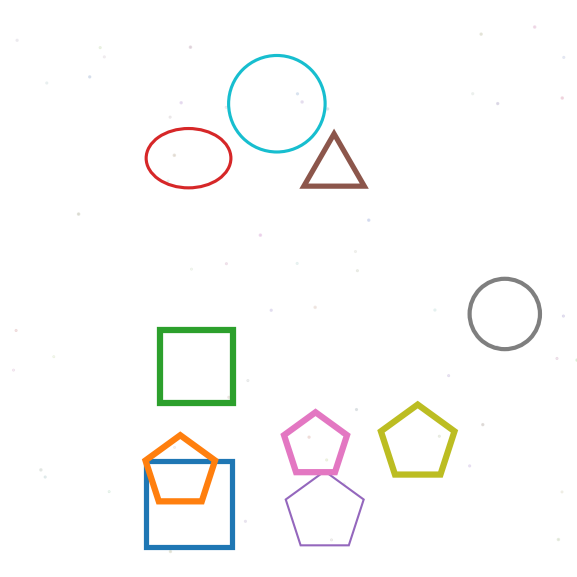[{"shape": "square", "thickness": 2.5, "radius": 0.37, "center": [0.327, 0.126]}, {"shape": "pentagon", "thickness": 3, "radius": 0.32, "center": [0.312, 0.182]}, {"shape": "square", "thickness": 3, "radius": 0.31, "center": [0.34, 0.364]}, {"shape": "oval", "thickness": 1.5, "radius": 0.37, "center": [0.326, 0.725]}, {"shape": "pentagon", "thickness": 1, "radius": 0.35, "center": [0.562, 0.112]}, {"shape": "triangle", "thickness": 2.5, "radius": 0.3, "center": [0.578, 0.707]}, {"shape": "pentagon", "thickness": 3, "radius": 0.29, "center": [0.546, 0.228]}, {"shape": "circle", "thickness": 2, "radius": 0.3, "center": [0.874, 0.455]}, {"shape": "pentagon", "thickness": 3, "radius": 0.33, "center": [0.723, 0.232]}, {"shape": "circle", "thickness": 1.5, "radius": 0.42, "center": [0.479, 0.82]}]